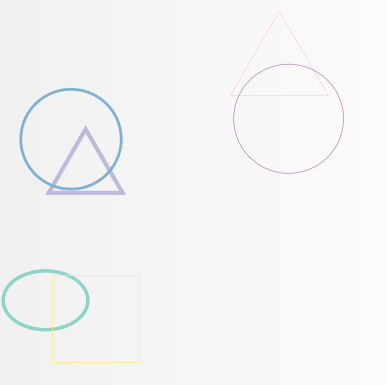[{"shape": "oval", "thickness": 2.5, "radius": 0.55, "center": [0.118, 0.22]}, {"shape": "triangle", "thickness": 3, "radius": 0.55, "center": [0.221, 0.554]}, {"shape": "circle", "thickness": 2, "radius": 0.65, "center": [0.183, 0.638]}, {"shape": "triangle", "thickness": 0.5, "radius": 0.73, "center": [0.721, 0.825]}, {"shape": "circle", "thickness": 0.5, "radius": 0.71, "center": [0.745, 0.692]}, {"shape": "square", "thickness": 0.5, "radius": 0.56, "center": [0.247, 0.173]}]